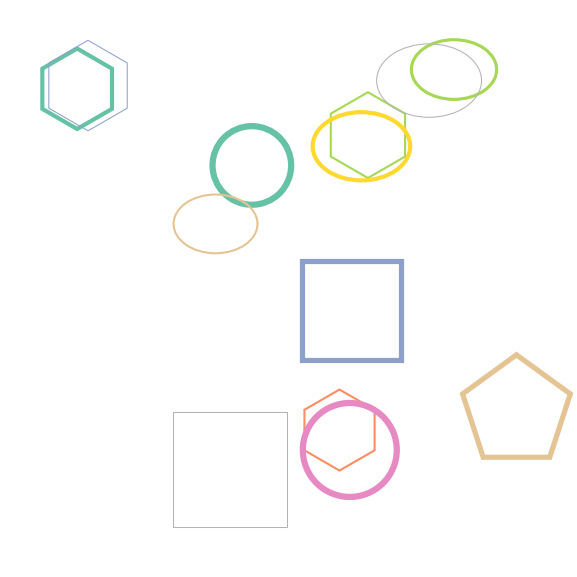[{"shape": "hexagon", "thickness": 2, "radius": 0.35, "center": [0.134, 0.845]}, {"shape": "circle", "thickness": 3, "radius": 0.34, "center": [0.436, 0.713]}, {"shape": "hexagon", "thickness": 1, "radius": 0.35, "center": [0.588, 0.254]}, {"shape": "hexagon", "thickness": 0.5, "radius": 0.39, "center": [0.152, 0.851]}, {"shape": "square", "thickness": 2.5, "radius": 0.43, "center": [0.609, 0.462]}, {"shape": "circle", "thickness": 3, "radius": 0.41, "center": [0.606, 0.22]}, {"shape": "hexagon", "thickness": 1, "radius": 0.37, "center": [0.637, 0.765]}, {"shape": "oval", "thickness": 1.5, "radius": 0.37, "center": [0.786, 0.879]}, {"shape": "oval", "thickness": 2, "radius": 0.42, "center": [0.626, 0.746]}, {"shape": "pentagon", "thickness": 2.5, "radius": 0.49, "center": [0.894, 0.287]}, {"shape": "oval", "thickness": 1, "radius": 0.36, "center": [0.373, 0.611]}, {"shape": "square", "thickness": 0.5, "radius": 0.49, "center": [0.398, 0.186]}, {"shape": "oval", "thickness": 0.5, "radius": 0.45, "center": [0.743, 0.86]}]